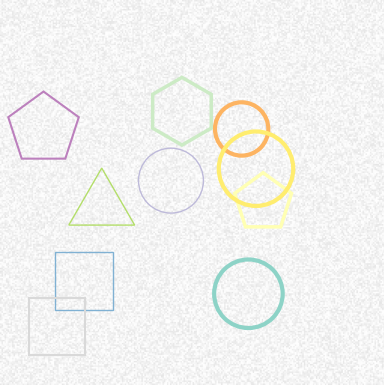[{"shape": "circle", "thickness": 3, "radius": 0.45, "center": [0.645, 0.237]}, {"shape": "pentagon", "thickness": 2.5, "radius": 0.39, "center": [0.683, 0.474]}, {"shape": "circle", "thickness": 1, "radius": 0.42, "center": [0.444, 0.531]}, {"shape": "square", "thickness": 1, "radius": 0.37, "center": [0.218, 0.27]}, {"shape": "circle", "thickness": 3, "radius": 0.35, "center": [0.628, 0.665]}, {"shape": "triangle", "thickness": 1, "radius": 0.49, "center": [0.264, 0.465]}, {"shape": "square", "thickness": 1.5, "radius": 0.37, "center": [0.148, 0.152]}, {"shape": "pentagon", "thickness": 1.5, "radius": 0.48, "center": [0.113, 0.666]}, {"shape": "hexagon", "thickness": 2.5, "radius": 0.44, "center": [0.473, 0.711]}, {"shape": "circle", "thickness": 3, "radius": 0.48, "center": [0.665, 0.562]}]